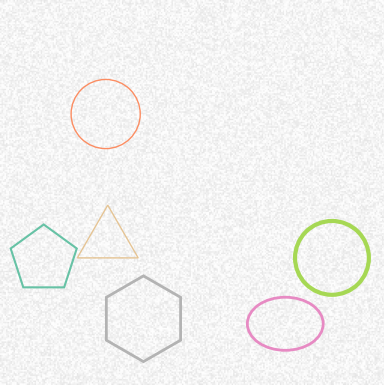[{"shape": "pentagon", "thickness": 1.5, "radius": 0.45, "center": [0.114, 0.327]}, {"shape": "circle", "thickness": 1, "radius": 0.45, "center": [0.274, 0.704]}, {"shape": "oval", "thickness": 2, "radius": 0.49, "center": [0.741, 0.159]}, {"shape": "circle", "thickness": 3, "radius": 0.48, "center": [0.862, 0.33]}, {"shape": "triangle", "thickness": 1, "radius": 0.46, "center": [0.28, 0.376]}, {"shape": "hexagon", "thickness": 2, "radius": 0.56, "center": [0.373, 0.172]}]